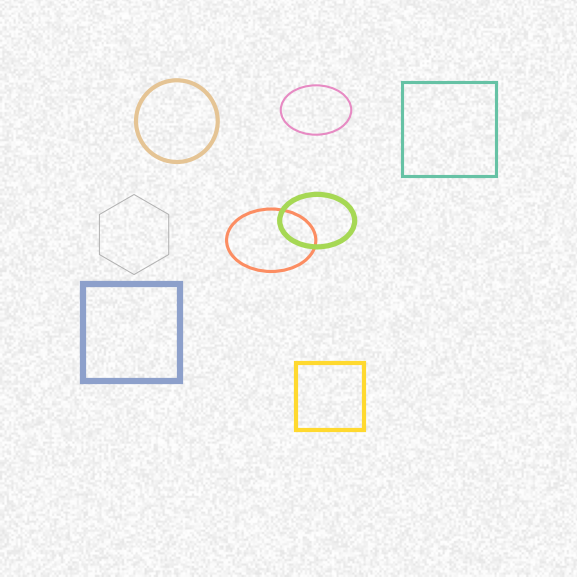[{"shape": "square", "thickness": 1.5, "radius": 0.41, "center": [0.778, 0.776]}, {"shape": "oval", "thickness": 1.5, "radius": 0.39, "center": [0.47, 0.583]}, {"shape": "square", "thickness": 3, "radius": 0.42, "center": [0.227, 0.423]}, {"shape": "oval", "thickness": 1, "radius": 0.31, "center": [0.547, 0.809]}, {"shape": "oval", "thickness": 2.5, "radius": 0.32, "center": [0.549, 0.617]}, {"shape": "square", "thickness": 2, "radius": 0.29, "center": [0.571, 0.313]}, {"shape": "circle", "thickness": 2, "radius": 0.35, "center": [0.306, 0.789]}, {"shape": "hexagon", "thickness": 0.5, "radius": 0.35, "center": [0.232, 0.593]}]